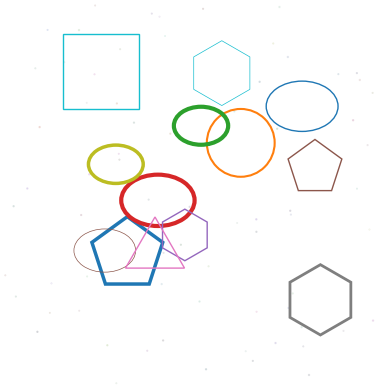[{"shape": "pentagon", "thickness": 2.5, "radius": 0.48, "center": [0.331, 0.341]}, {"shape": "oval", "thickness": 1, "radius": 0.47, "center": [0.785, 0.724]}, {"shape": "circle", "thickness": 1.5, "radius": 0.44, "center": [0.625, 0.629]}, {"shape": "oval", "thickness": 3, "radius": 0.35, "center": [0.522, 0.673]}, {"shape": "oval", "thickness": 3, "radius": 0.48, "center": [0.41, 0.48]}, {"shape": "hexagon", "thickness": 1, "radius": 0.33, "center": [0.48, 0.39]}, {"shape": "pentagon", "thickness": 1, "radius": 0.37, "center": [0.818, 0.564]}, {"shape": "oval", "thickness": 0.5, "radius": 0.4, "center": [0.272, 0.349]}, {"shape": "triangle", "thickness": 1, "radius": 0.44, "center": [0.403, 0.348]}, {"shape": "hexagon", "thickness": 2, "radius": 0.46, "center": [0.832, 0.221]}, {"shape": "oval", "thickness": 2.5, "radius": 0.36, "center": [0.301, 0.573]}, {"shape": "hexagon", "thickness": 0.5, "radius": 0.42, "center": [0.576, 0.81]}, {"shape": "square", "thickness": 1, "radius": 0.49, "center": [0.263, 0.815]}]